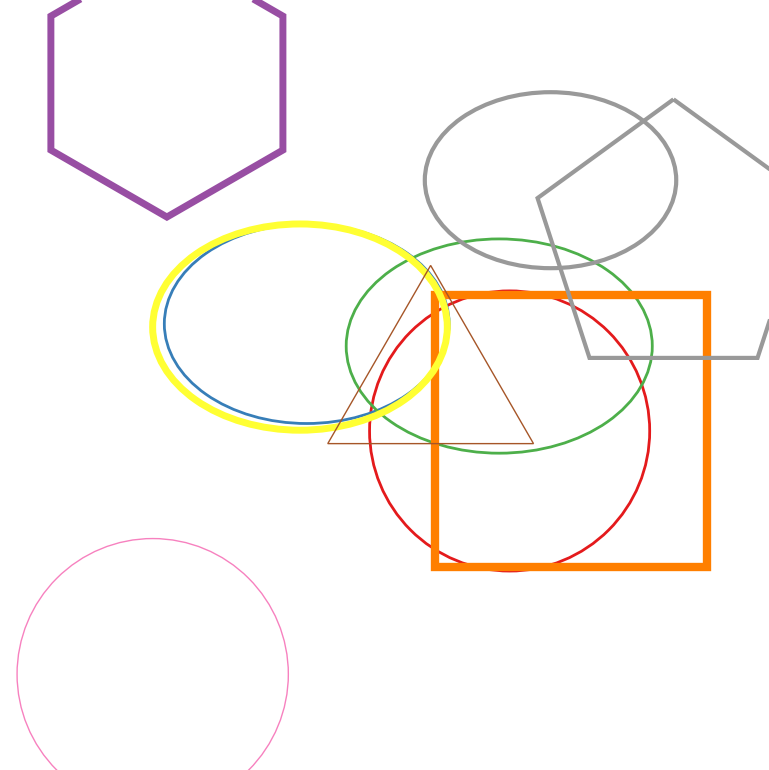[{"shape": "circle", "thickness": 1, "radius": 0.91, "center": [0.662, 0.44]}, {"shape": "oval", "thickness": 1, "radius": 0.92, "center": [0.398, 0.579]}, {"shape": "oval", "thickness": 1, "radius": 0.99, "center": [0.648, 0.551]}, {"shape": "hexagon", "thickness": 2.5, "radius": 0.87, "center": [0.217, 0.892]}, {"shape": "square", "thickness": 3, "radius": 0.88, "center": [0.742, 0.44]}, {"shape": "oval", "thickness": 2.5, "radius": 0.96, "center": [0.39, 0.575]}, {"shape": "triangle", "thickness": 0.5, "radius": 0.77, "center": [0.559, 0.501]}, {"shape": "circle", "thickness": 0.5, "radius": 0.88, "center": [0.198, 0.124]}, {"shape": "oval", "thickness": 1.5, "radius": 0.82, "center": [0.715, 0.766]}, {"shape": "pentagon", "thickness": 1.5, "radius": 0.93, "center": [0.875, 0.685]}]